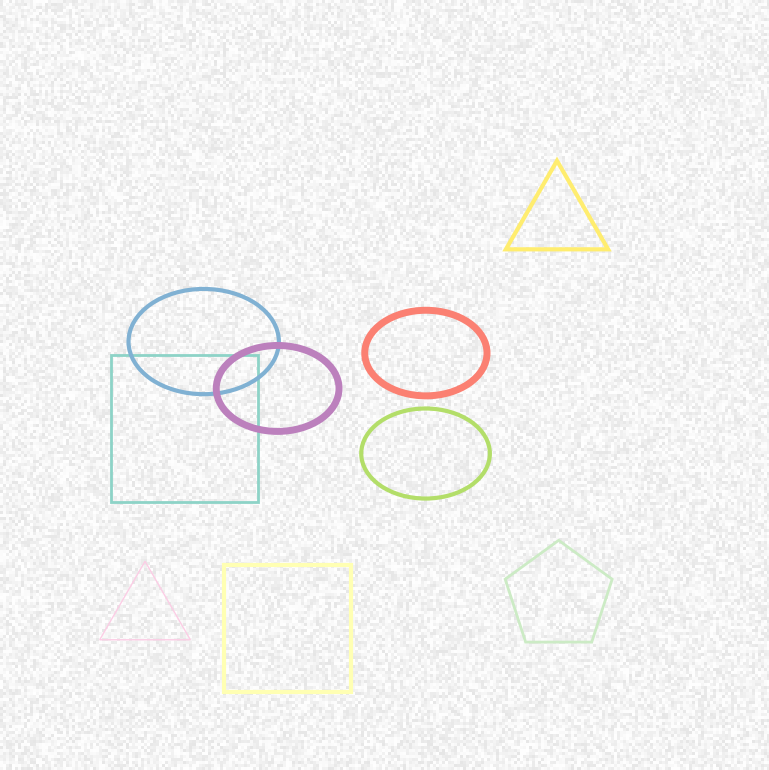[{"shape": "square", "thickness": 1, "radius": 0.48, "center": [0.24, 0.443]}, {"shape": "square", "thickness": 1.5, "radius": 0.41, "center": [0.374, 0.183]}, {"shape": "oval", "thickness": 2.5, "radius": 0.4, "center": [0.553, 0.541]}, {"shape": "oval", "thickness": 1.5, "radius": 0.49, "center": [0.265, 0.556]}, {"shape": "oval", "thickness": 1.5, "radius": 0.42, "center": [0.553, 0.411]}, {"shape": "triangle", "thickness": 0.5, "radius": 0.34, "center": [0.188, 0.203]}, {"shape": "oval", "thickness": 2.5, "radius": 0.4, "center": [0.361, 0.496]}, {"shape": "pentagon", "thickness": 1, "radius": 0.37, "center": [0.726, 0.225]}, {"shape": "triangle", "thickness": 1.5, "radius": 0.38, "center": [0.723, 0.715]}]